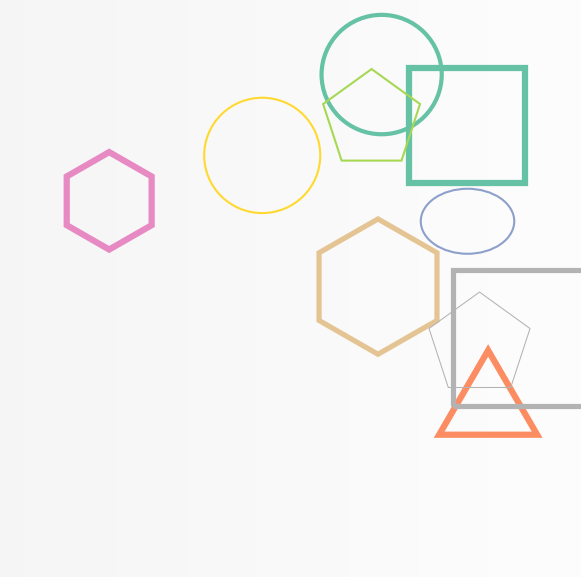[{"shape": "circle", "thickness": 2, "radius": 0.52, "center": [0.657, 0.87]}, {"shape": "square", "thickness": 3, "radius": 0.5, "center": [0.803, 0.782]}, {"shape": "triangle", "thickness": 3, "radius": 0.49, "center": [0.84, 0.295]}, {"shape": "oval", "thickness": 1, "radius": 0.4, "center": [0.804, 0.616]}, {"shape": "hexagon", "thickness": 3, "radius": 0.42, "center": [0.188, 0.651]}, {"shape": "pentagon", "thickness": 1, "radius": 0.44, "center": [0.639, 0.792]}, {"shape": "circle", "thickness": 1, "radius": 0.5, "center": [0.451, 0.73]}, {"shape": "hexagon", "thickness": 2.5, "radius": 0.59, "center": [0.65, 0.503]}, {"shape": "pentagon", "thickness": 0.5, "radius": 0.46, "center": [0.825, 0.402]}, {"shape": "square", "thickness": 2.5, "radius": 0.59, "center": [0.897, 0.414]}]